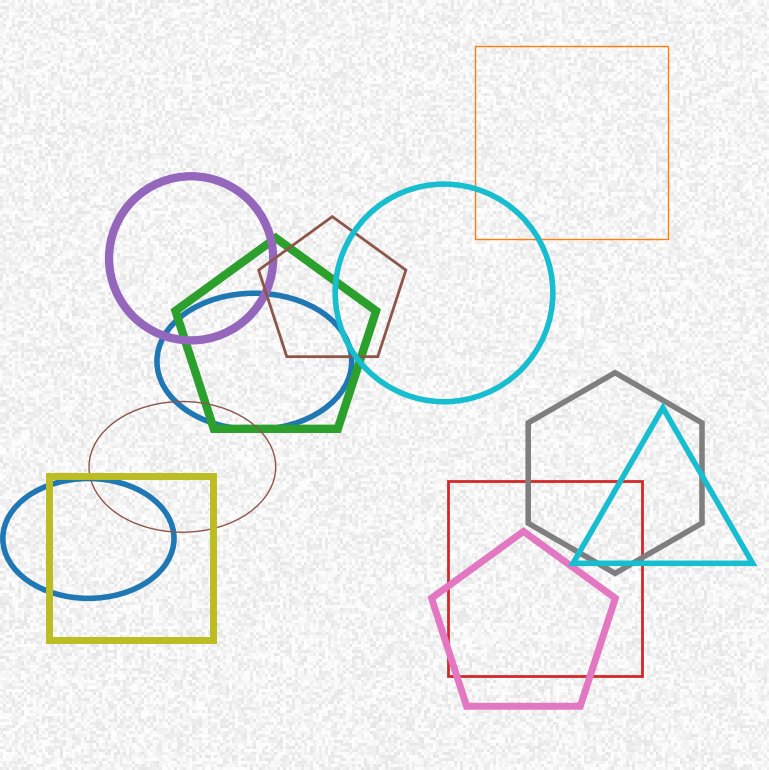[{"shape": "oval", "thickness": 2, "radius": 0.63, "center": [0.33, 0.531]}, {"shape": "oval", "thickness": 2, "radius": 0.56, "center": [0.115, 0.301]}, {"shape": "square", "thickness": 0.5, "radius": 0.62, "center": [0.742, 0.815]}, {"shape": "pentagon", "thickness": 3, "radius": 0.68, "center": [0.358, 0.554]}, {"shape": "square", "thickness": 1, "radius": 0.63, "center": [0.708, 0.249]}, {"shape": "circle", "thickness": 3, "radius": 0.53, "center": [0.248, 0.665]}, {"shape": "pentagon", "thickness": 1, "radius": 0.5, "center": [0.432, 0.618]}, {"shape": "oval", "thickness": 0.5, "radius": 0.61, "center": [0.237, 0.394]}, {"shape": "pentagon", "thickness": 2.5, "radius": 0.63, "center": [0.68, 0.184]}, {"shape": "hexagon", "thickness": 2, "radius": 0.65, "center": [0.799, 0.386]}, {"shape": "square", "thickness": 2.5, "radius": 0.53, "center": [0.17, 0.275]}, {"shape": "circle", "thickness": 2, "radius": 0.71, "center": [0.577, 0.62]}, {"shape": "triangle", "thickness": 2, "radius": 0.67, "center": [0.861, 0.336]}]